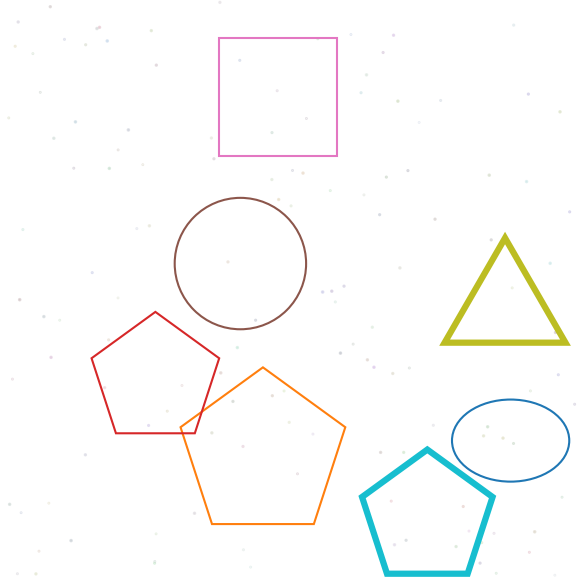[{"shape": "oval", "thickness": 1, "radius": 0.51, "center": [0.884, 0.236]}, {"shape": "pentagon", "thickness": 1, "radius": 0.75, "center": [0.455, 0.213]}, {"shape": "pentagon", "thickness": 1, "radius": 0.58, "center": [0.269, 0.343]}, {"shape": "circle", "thickness": 1, "radius": 0.57, "center": [0.416, 0.543]}, {"shape": "square", "thickness": 1, "radius": 0.51, "center": [0.482, 0.832]}, {"shape": "triangle", "thickness": 3, "radius": 0.6, "center": [0.875, 0.466]}, {"shape": "pentagon", "thickness": 3, "radius": 0.59, "center": [0.74, 0.102]}]